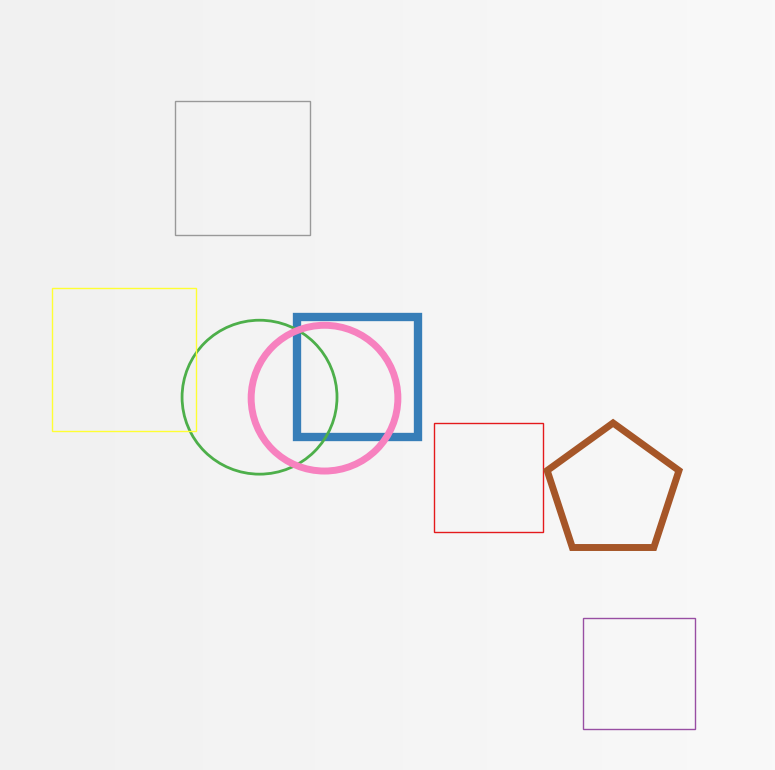[{"shape": "square", "thickness": 0.5, "radius": 0.35, "center": [0.63, 0.38]}, {"shape": "square", "thickness": 3, "radius": 0.39, "center": [0.461, 0.511]}, {"shape": "circle", "thickness": 1, "radius": 0.5, "center": [0.335, 0.484]}, {"shape": "square", "thickness": 0.5, "radius": 0.36, "center": [0.825, 0.125]}, {"shape": "square", "thickness": 0.5, "radius": 0.47, "center": [0.16, 0.533]}, {"shape": "pentagon", "thickness": 2.5, "radius": 0.45, "center": [0.791, 0.361]}, {"shape": "circle", "thickness": 2.5, "radius": 0.47, "center": [0.419, 0.483]}, {"shape": "square", "thickness": 0.5, "radius": 0.43, "center": [0.312, 0.782]}]